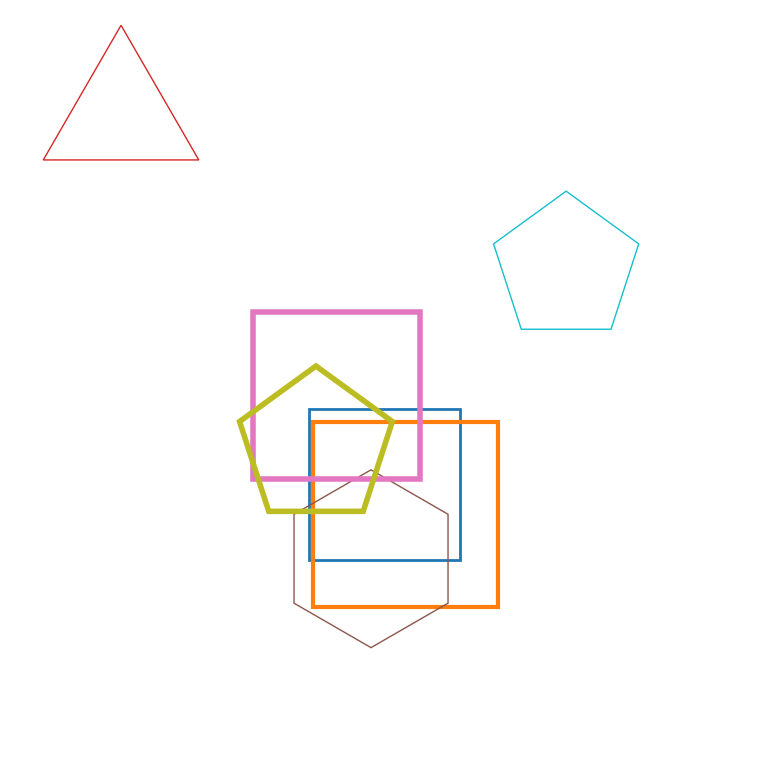[{"shape": "square", "thickness": 1, "radius": 0.49, "center": [0.499, 0.371]}, {"shape": "square", "thickness": 1.5, "radius": 0.6, "center": [0.527, 0.332]}, {"shape": "triangle", "thickness": 0.5, "radius": 0.58, "center": [0.157, 0.851]}, {"shape": "hexagon", "thickness": 0.5, "radius": 0.58, "center": [0.482, 0.274]}, {"shape": "square", "thickness": 2, "radius": 0.54, "center": [0.437, 0.486]}, {"shape": "pentagon", "thickness": 2, "radius": 0.52, "center": [0.41, 0.42]}, {"shape": "pentagon", "thickness": 0.5, "radius": 0.5, "center": [0.735, 0.653]}]